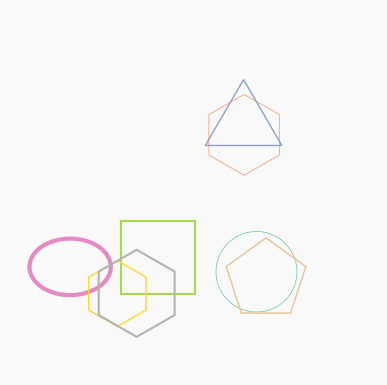[{"shape": "circle", "thickness": 0.5, "radius": 0.52, "center": [0.662, 0.294]}, {"shape": "hexagon", "thickness": 0.5, "radius": 0.52, "center": [0.63, 0.65]}, {"shape": "triangle", "thickness": 1, "radius": 0.57, "center": [0.629, 0.679]}, {"shape": "oval", "thickness": 3, "radius": 0.52, "center": [0.181, 0.307]}, {"shape": "square", "thickness": 1.5, "radius": 0.48, "center": [0.408, 0.332]}, {"shape": "hexagon", "thickness": 1, "radius": 0.43, "center": [0.303, 0.238]}, {"shape": "pentagon", "thickness": 1, "radius": 0.54, "center": [0.686, 0.274]}, {"shape": "hexagon", "thickness": 1.5, "radius": 0.57, "center": [0.353, 0.238]}]